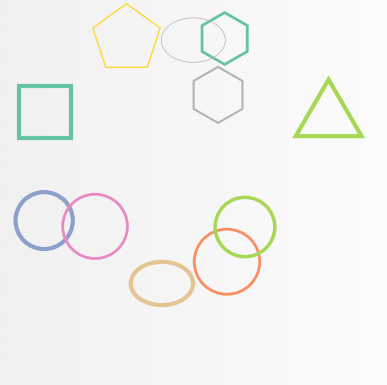[{"shape": "hexagon", "thickness": 2, "radius": 0.34, "center": [0.58, 0.9]}, {"shape": "square", "thickness": 3, "radius": 0.34, "center": [0.116, 0.708]}, {"shape": "circle", "thickness": 2, "radius": 0.42, "center": [0.586, 0.32]}, {"shape": "circle", "thickness": 3, "radius": 0.37, "center": [0.114, 0.427]}, {"shape": "circle", "thickness": 2, "radius": 0.42, "center": [0.245, 0.412]}, {"shape": "circle", "thickness": 2.5, "radius": 0.39, "center": [0.632, 0.41]}, {"shape": "triangle", "thickness": 3, "radius": 0.49, "center": [0.848, 0.695]}, {"shape": "pentagon", "thickness": 1, "radius": 0.46, "center": [0.326, 0.899]}, {"shape": "oval", "thickness": 3, "radius": 0.4, "center": [0.418, 0.264]}, {"shape": "hexagon", "thickness": 1.5, "radius": 0.36, "center": [0.563, 0.753]}, {"shape": "oval", "thickness": 0.5, "radius": 0.41, "center": [0.499, 0.896]}]